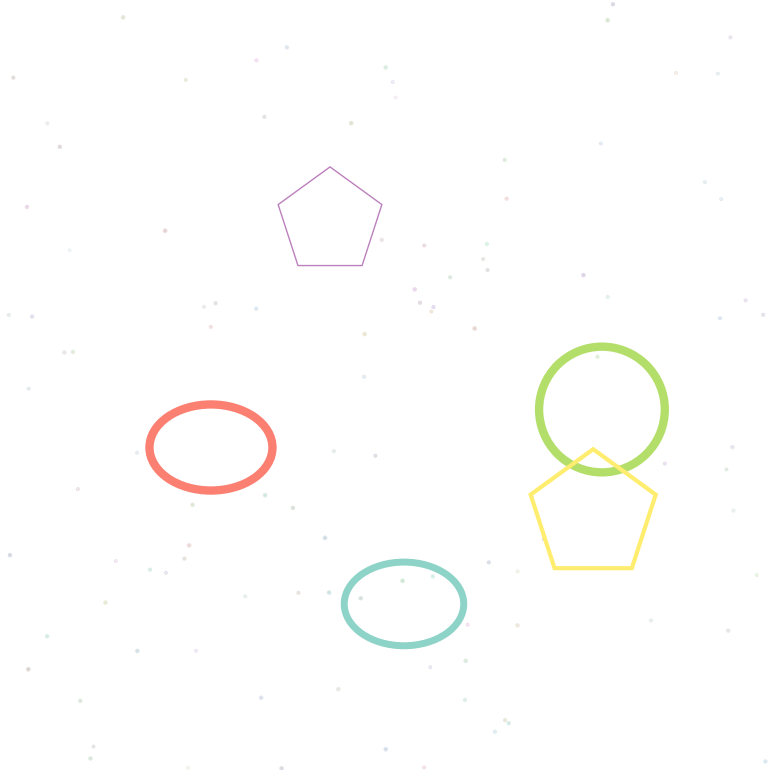[{"shape": "oval", "thickness": 2.5, "radius": 0.39, "center": [0.525, 0.216]}, {"shape": "oval", "thickness": 3, "radius": 0.4, "center": [0.274, 0.419]}, {"shape": "circle", "thickness": 3, "radius": 0.41, "center": [0.782, 0.468]}, {"shape": "pentagon", "thickness": 0.5, "radius": 0.35, "center": [0.429, 0.712]}, {"shape": "pentagon", "thickness": 1.5, "radius": 0.43, "center": [0.77, 0.331]}]